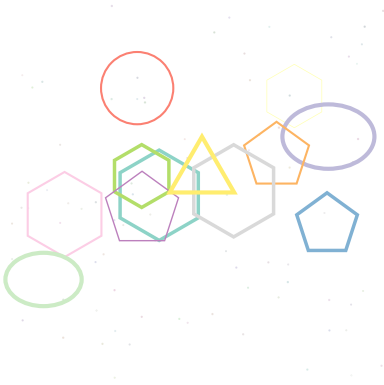[{"shape": "hexagon", "thickness": 2.5, "radius": 0.59, "center": [0.413, 0.493]}, {"shape": "hexagon", "thickness": 0.5, "radius": 0.41, "center": [0.765, 0.751]}, {"shape": "oval", "thickness": 3, "radius": 0.6, "center": [0.853, 0.645]}, {"shape": "circle", "thickness": 1.5, "radius": 0.47, "center": [0.356, 0.771]}, {"shape": "pentagon", "thickness": 2.5, "radius": 0.41, "center": [0.849, 0.416]}, {"shape": "pentagon", "thickness": 1.5, "radius": 0.44, "center": [0.718, 0.595]}, {"shape": "hexagon", "thickness": 2.5, "radius": 0.41, "center": [0.368, 0.543]}, {"shape": "hexagon", "thickness": 1.5, "radius": 0.55, "center": [0.168, 0.443]}, {"shape": "hexagon", "thickness": 2.5, "radius": 0.6, "center": [0.607, 0.504]}, {"shape": "pentagon", "thickness": 1, "radius": 0.5, "center": [0.369, 0.455]}, {"shape": "oval", "thickness": 3, "radius": 0.5, "center": [0.113, 0.274]}, {"shape": "triangle", "thickness": 3, "radius": 0.48, "center": [0.525, 0.548]}]